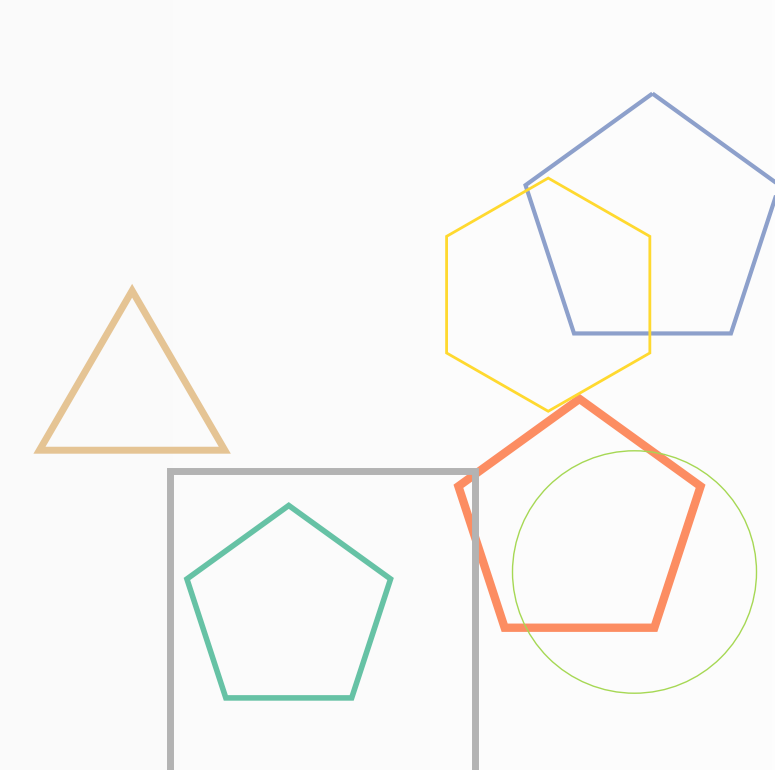[{"shape": "pentagon", "thickness": 2, "radius": 0.69, "center": [0.373, 0.205]}, {"shape": "pentagon", "thickness": 3, "radius": 0.82, "center": [0.748, 0.318]}, {"shape": "pentagon", "thickness": 1.5, "radius": 0.86, "center": [0.842, 0.706]}, {"shape": "circle", "thickness": 0.5, "radius": 0.79, "center": [0.819, 0.257]}, {"shape": "hexagon", "thickness": 1, "radius": 0.76, "center": [0.707, 0.617]}, {"shape": "triangle", "thickness": 2.5, "radius": 0.69, "center": [0.17, 0.484]}, {"shape": "square", "thickness": 2.5, "radius": 0.98, "center": [0.416, 0.191]}]